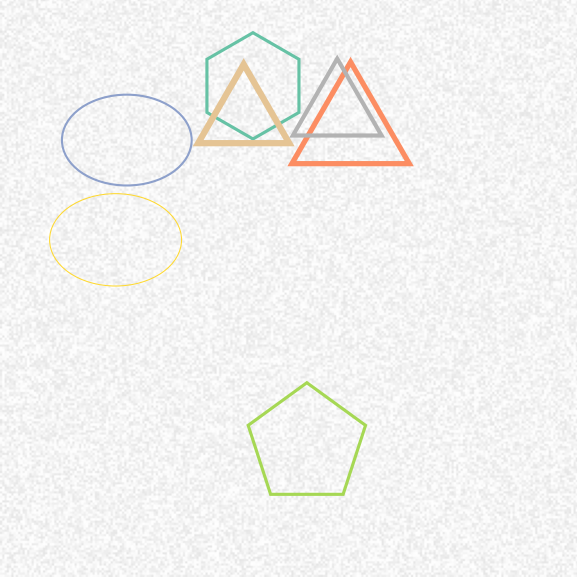[{"shape": "hexagon", "thickness": 1.5, "radius": 0.46, "center": [0.438, 0.85]}, {"shape": "triangle", "thickness": 2.5, "radius": 0.59, "center": [0.607, 0.774]}, {"shape": "oval", "thickness": 1, "radius": 0.56, "center": [0.22, 0.757]}, {"shape": "pentagon", "thickness": 1.5, "radius": 0.53, "center": [0.531, 0.23]}, {"shape": "oval", "thickness": 0.5, "radius": 0.57, "center": [0.2, 0.584]}, {"shape": "triangle", "thickness": 3, "radius": 0.46, "center": [0.422, 0.797]}, {"shape": "triangle", "thickness": 2, "radius": 0.44, "center": [0.584, 0.809]}]